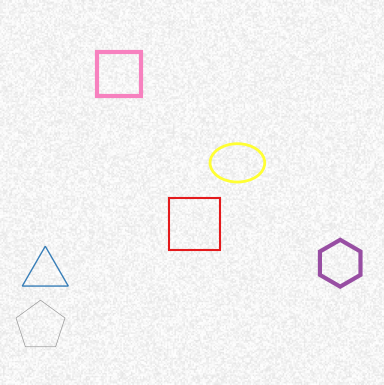[{"shape": "square", "thickness": 1.5, "radius": 0.34, "center": [0.505, 0.418]}, {"shape": "triangle", "thickness": 1, "radius": 0.34, "center": [0.118, 0.291]}, {"shape": "hexagon", "thickness": 3, "radius": 0.3, "center": [0.884, 0.316]}, {"shape": "oval", "thickness": 2, "radius": 0.36, "center": [0.617, 0.577]}, {"shape": "square", "thickness": 3, "radius": 0.29, "center": [0.309, 0.808]}, {"shape": "pentagon", "thickness": 0.5, "radius": 0.33, "center": [0.105, 0.153]}]